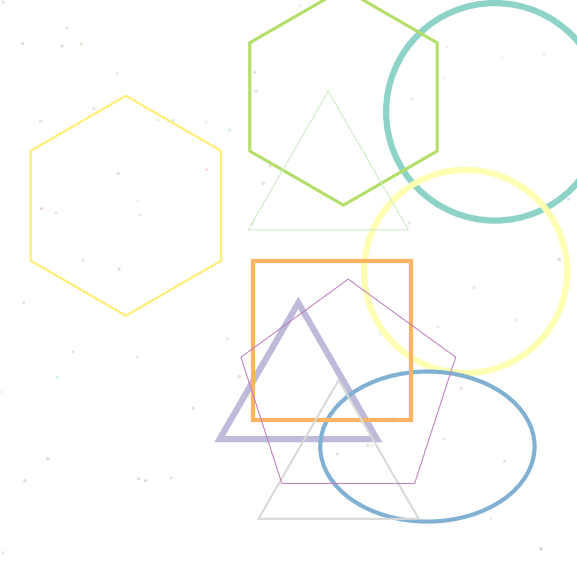[{"shape": "circle", "thickness": 3, "radius": 0.94, "center": [0.857, 0.805]}, {"shape": "circle", "thickness": 3, "radius": 0.88, "center": [0.806, 0.529]}, {"shape": "triangle", "thickness": 3, "radius": 0.79, "center": [0.517, 0.317]}, {"shape": "oval", "thickness": 2, "radius": 0.93, "center": [0.74, 0.226]}, {"shape": "square", "thickness": 2, "radius": 0.68, "center": [0.574, 0.409]}, {"shape": "hexagon", "thickness": 1.5, "radius": 0.94, "center": [0.595, 0.831]}, {"shape": "triangle", "thickness": 1, "radius": 0.8, "center": [0.586, 0.181]}, {"shape": "pentagon", "thickness": 0.5, "radius": 0.98, "center": [0.603, 0.32]}, {"shape": "triangle", "thickness": 0.5, "radius": 0.8, "center": [0.568, 0.681]}, {"shape": "hexagon", "thickness": 1, "radius": 0.95, "center": [0.218, 0.643]}]